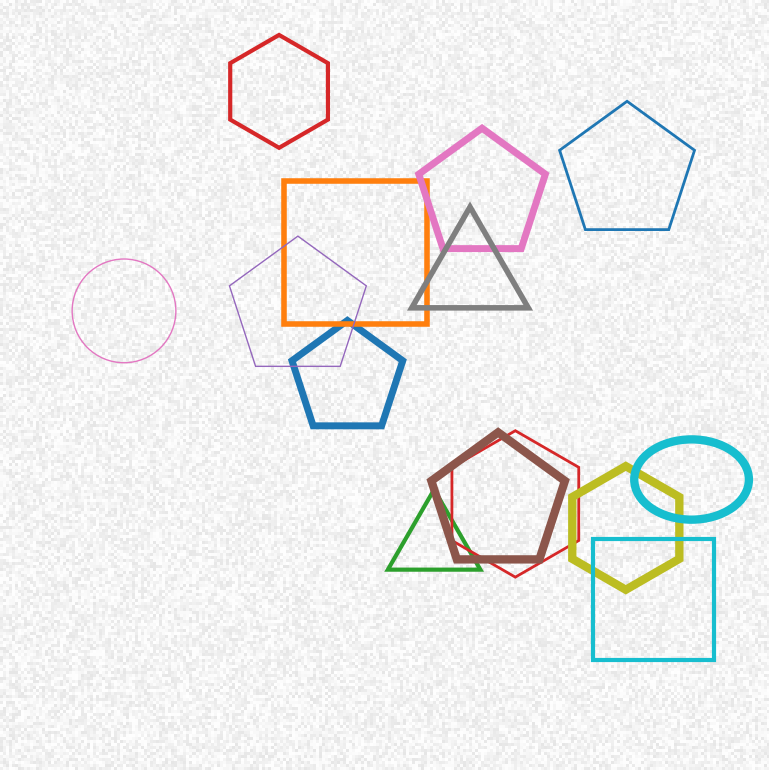[{"shape": "pentagon", "thickness": 1, "radius": 0.46, "center": [0.814, 0.776]}, {"shape": "pentagon", "thickness": 2.5, "radius": 0.38, "center": [0.451, 0.508]}, {"shape": "square", "thickness": 2, "radius": 0.46, "center": [0.462, 0.672]}, {"shape": "triangle", "thickness": 1.5, "radius": 0.35, "center": [0.564, 0.295]}, {"shape": "hexagon", "thickness": 1, "radius": 0.48, "center": [0.669, 0.346]}, {"shape": "hexagon", "thickness": 1.5, "radius": 0.37, "center": [0.362, 0.881]}, {"shape": "pentagon", "thickness": 0.5, "radius": 0.47, "center": [0.387, 0.6]}, {"shape": "pentagon", "thickness": 3, "radius": 0.46, "center": [0.647, 0.347]}, {"shape": "circle", "thickness": 0.5, "radius": 0.34, "center": [0.161, 0.596]}, {"shape": "pentagon", "thickness": 2.5, "radius": 0.43, "center": [0.626, 0.747]}, {"shape": "triangle", "thickness": 2, "radius": 0.44, "center": [0.61, 0.644]}, {"shape": "hexagon", "thickness": 3, "radius": 0.4, "center": [0.813, 0.314]}, {"shape": "oval", "thickness": 3, "radius": 0.37, "center": [0.898, 0.377]}, {"shape": "square", "thickness": 1.5, "radius": 0.39, "center": [0.849, 0.221]}]